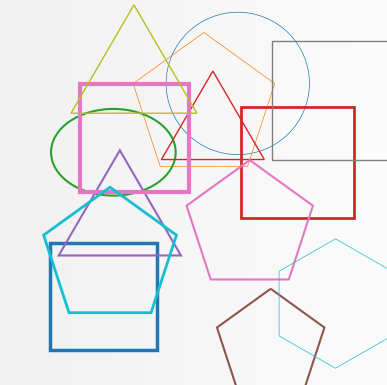[{"shape": "square", "thickness": 2.5, "radius": 0.69, "center": [0.267, 0.231]}, {"shape": "circle", "thickness": 0.5, "radius": 0.92, "center": [0.614, 0.783]}, {"shape": "pentagon", "thickness": 0.5, "radius": 0.96, "center": [0.526, 0.724]}, {"shape": "oval", "thickness": 1.5, "radius": 0.8, "center": [0.293, 0.605]}, {"shape": "square", "thickness": 2, "radius": 0.73, "center": [0.768, 0.578]}, {"shape": "triangle", "thickness": 1, "radius": 0.77, "center": [0.549, 0.662]}, {"shape": "triangle", "thickness": 1.5, "radius": 0.91, "center": [0.309, 0.427]}, {"shape": "pentagon", "thickness": 1.5, "radius": 0.73, "center": [0.699, 0.104]}, {"shape": "pentagon", "thickness": 1.5, "radius": 0.86, "center": [0.645, 0.413]}, {"shape": "square", "thickness": 3, "radius": 0.7, "center": [0.347, 0.641]}, {"shape": "square", "thickness": 1, "radius": 0.77, "center": [0.857, 0.74]}, {"shape": "triangle", "thickness": 1, "radius": 0.94, "center": [0.346, 0.8]}, {"shape": "hexagon", "thickness": 0.5, "radius": 0.84, "center": [0.866, 0.212]}, {"shape": "pentagon", "thickness": 2, "radius": 0.9, "center": [0.284, 0.334]}]